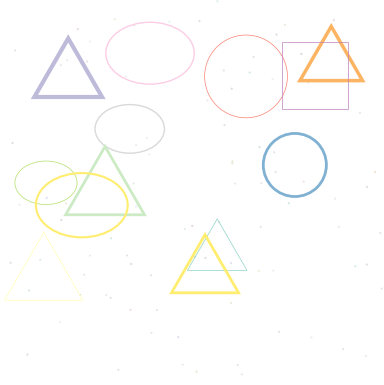[{"shape": "triangle", "thickness": 0.5, "radius": 0.45, "center": [0.564, 0.342]}, {"shape": "triangle", "thickness": 0.5, "radius": 0.59, "center": [0.114, 0.279]}, {"shape": "triangle", "thickness": 3, "radius": 0.51, "center": [0.177, 0.799]}, {"shape": "circle", "thickness": 0.5, "radius": 0.54, "center": [0.639, 0.802]}, {"shape": "circle", "thickness": 2, "radius": 0.41, "center": [0.766, 0.571]}, {"shape": "triangle", "thickness": 2.5, "radius": 0.47, "center": [0.86, 0.838]}, {"shape": "oval", "thickness": 0.5, "radius": 0.4, "center": [0.119, 0.525]}, {"shape": "oval", "thickness": 1, "radius": 0.57, "center": [0.39, 0.862]}, {"shape": "oval", "thickness": 1, "radius": 0.45, "center": [0.337, 0.665]}, {"shape": "square", "thickness": 0.5, "radius": 0.43, "center": [0.819, 0.804]}, {"shape": "triangle", "thickness": 2, "radius": 0.59, "center": [0.273, 0.501]}, {"shape": "oval", "thickness": 1.5, "radius": 0.6, "center": [0.213, 0.467]}, {"shape": "triangle", "thickness": 2, "radius": 0.5, "center": [0.533, 0.29]}]